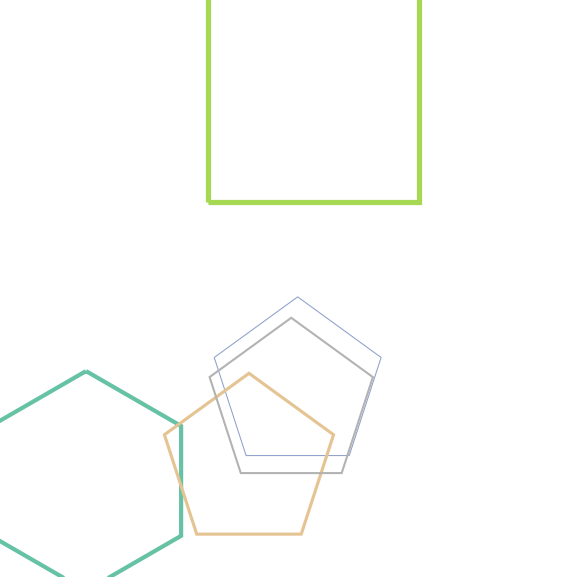[{"shape": "hexagon", "thickness": 2, "radius": 0.95, "center": [0.149, 0.166]}, {"shape": "pentagon", "thickness": 0.5, "radius": 0.76, "center": [0.515, 0.333]}, {"shape": "square", "thickness": 2.5, "radius": 0.91, "center": [0.542, 0.832]}, {"shape": "pentagon", "thickness": 1.5, "radius": 0.77, "center": [0.431, 0.199]}, {"shape": "pentagon", "thickness": 1, "radius": 0.74, "center": [0.504, 0.3]}]